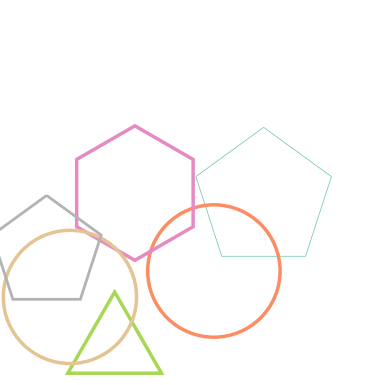[{"shape": "pentagon", "thickness": 0.5, "radius": 0.93, "center": [0.685, 0.484]}, {"shape": "circle", "thickness": 2.5, "radius": 0.86, "center": [0.556, 0.296]}, {"shape": "hexagon", "thickness": 2.5, "radius": 0.87, "center": [0.35, 0.498]}, {"shape": "triangle", "thickness": 2.5, "radius": 0.7, "center": [0.298, 0.101]}, {"shape": "circle", "thickness": 2.5, "radius": 0.86, "center": [0.182, 0.229]}, {"shape": "pentagon", "thickness": 2, "radius": 0.75, "center": [0.121, 0.343]}]